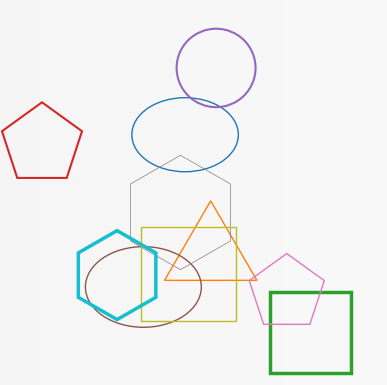[{"shape": "oval", "thickness": 1, "radius": 0.69, "center": [0.478, 0.65]}, {"shape": "triangle", "thickness": 1, "radius": 0.69, "center": [0.544, 0.341]}, {"shape": "square", "thickness": 2.5, "radius": 0.52, "center": [0.801, 0.137]}, {"shape": "pentagon", "thickness": 1.5, "radius": 0.54, "center": [0.108, 0.626]}, {"shape": "circle", "thickness": 1.5, "radius": 0.51, "center": [0.558, 0.824]}, {"shape": "oval", "thickness": 1, "radius": 0.75, "center": [0.37, 0.255]}, {"shape": "pentagon", "thickness": 1, "radius": 0.51, "center": [0.74, 0.24]}, {"shape": "hexagon", "thickness": 0.5, "radius": 0.74, "center": [0.466, 0.448]}, {"shape": "square", "thickness": 1, "radius": 0.61, "center": [0.486, 0.288]}, {"shape": "hexagon", "thickness": 2.5, "radius": 0.58, "center": [0.302, 0.285]}]